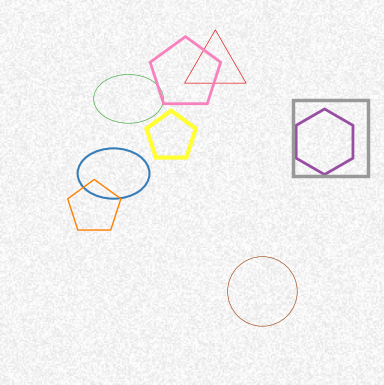[{"shape": "triangle", "thickness": 0.5, "radius": 0.46, "center": [0.559, 0.83]}, {"shape": "oval", "thickness": 1.5, "radius": 0.47, "center": [0.295, 0.549]}, {"shape": "oval", "thickness": 0.5, "radius": 0.45, "center": [0.334, 0.743]}, {"shape": "hexagon", "thickness": 2, "radius": 0.43, "center": [0.843, 0.632]}, {"shape": "pentagon", "thickness": 1, "radius": 0.36, "center": [0.245, 0.461]}, {"shape": "pentagon", "thickness": 3, "radius": 0.34, "center": [0.445, 0.645]}, {"shape": "circle", "thickness": 0.5, "radius": 0.45, "center": [0.682, 0.243]}, {"shape": "pentagon", "thickness": 2, "radius": 0.48, "center": [0.482, 0.809]}, {"shape": "square", "thickness": 2.5, "radius": 0.49, "center": [0.859, 0.641]}]